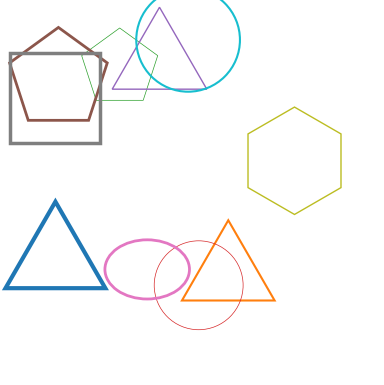[{"shape": "triangle", "thickness": 3, "radius": 0.75, "center": [0.144, 0.326]}, {"shape": "triangle", "thickness": 1.5, "radius": 0.69, "center": [0.593, 0.289]}, {"shape": "pentagon", "thickness": 0.5, "radius": 0.52, "center": [0.311, 0.823]}, {"shape": "circle", "thickness": 0.5, "radius": 0.58, "center": [0.516, 0.259]}, {"shape": "triangle", "thickness": 1, "radius": 0.71, "center": [0.414, 0.839]}, {"shape": "pentagon", "thickness": 2, "radius": 0.67, "center": [0.152, 0.795]}, {"shape": "oval", "thickness": 2, "radius": 0.55, "center": [0.382, 0.3]}, {"shape": "square", "thickness": 2.5, "radius": 0.59, "center": [0.143, 0.745]}, {"shape": "hexagon", "thickness": 1, "radius": 0.7, "center": [0.765, 0.582]}, {"shape": "circle", "thickness": 1.5, "radius": 0.67, "center": [0.489, 0.896]}]